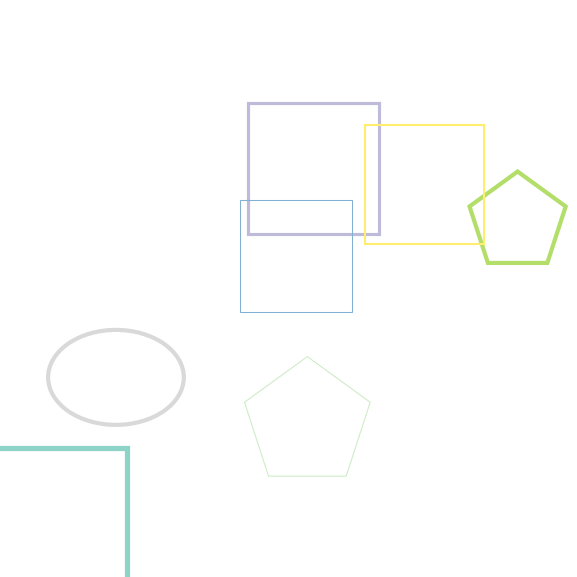[{"shape": "square", "thickness": 2.5, "radius": 0.58, "center": [0.103, 0.107]}, {"shape": "square", "thickness": 1.5, "radius": 0.57, "center": [0.543, 0.707]}, {"shape": "square", "thickness": 0.5, "radius": 0.49, "center": [0.513, 0.556]}, {"shape": "pentagon", "thickness": 2, "radius": 0.44, "center": [0.896, 0.615]}, {"shape": "oval", "thickness": 2, "radius": 0.59, "center": [0.201, 0.346]}, {"shape": "pentagon", "thickness": 0.5, "radius": 0.57, "center": [0.532, 0.267]}, {"shape": "square", "thickness": 1, "radius": 0.51, "center": [0.735, 0.68]}]